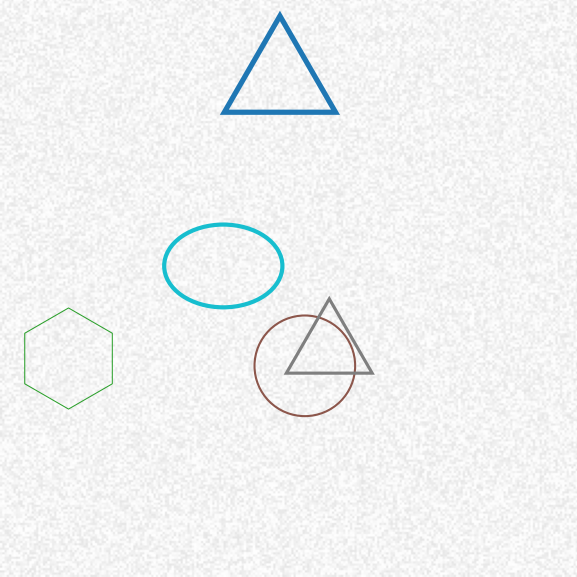[{"shape": "triangle", "thickness": 2.5, "radius": 0.56, "center": [0.485, 0.86]}, {"shape": "hexagon", "thickness": 0.5, "radius": 0.44, "center": [0.119, 0.378]}, {"shape": "circle", "thickness": 1, "radius": 0.44, "center": [0.528, 0.366]}, {"shape": "triangle", "thickness": 1.5, "radius": 0.43, "center": [0.57, 0.396]}, {"shape": "oval", "thickness": 2, "radius": 0.51, "center": [0.387, 0.539]}]